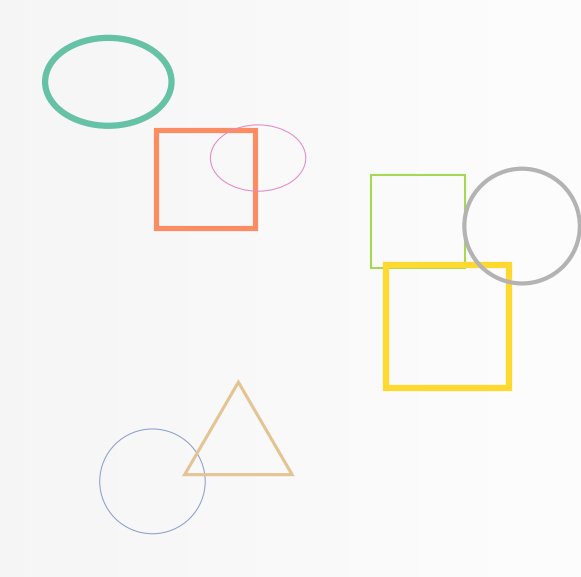[{"shape": "oval", "thickness": 3, "radius": 0.54, "center": [0.186, 0.857]}, {"shape": "square", "thickness": 2.5, "radius": 0.42, "center": [0.353, 0.689]}, {"shape": "circle", "thickness": 0.5, "radius": 0.45, "center": [0.262, 0.166]}, {"shape": "oval", "thickness": 0.5, "radius": 0.41, "center": [0.444, 0.725]}, {"shape": "square", "thickness": 1, "radius": 0.4, "center": [0.719, 0.616]}, {"shape": "square", "thickness": 3, "radius": 0.53, "center": [0.77, 0.434]}, {"shape": "triangle", "thickness": 1.5, "radius": 0.53, "center": [0.41, 0.231]}, {"shape": "circle", "thickness": 2, "radius": 0.5, "center": [0.898, 0.608]}]